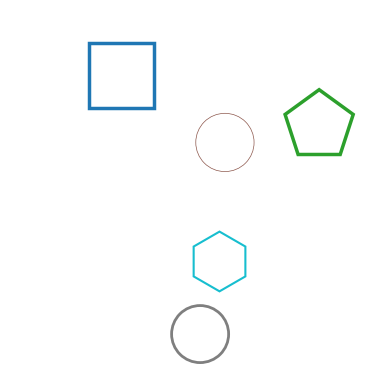[{"shape": "square", "thickness": 2.5, "radius": 0.43, "center": [0.315, 0.804]}, {"shape": "pentagon", "thickness": 2.5, "radius": 0.47, "center": [0.829, 0.674]}, {"shape": "circle", "thickness": 0.5, "radius": 0.38, "center": [0.584, 0.63]}, {"shape": "circle", "thickness": 2, "radius": 0.37, "center": [0.52, 0.132]}, {"shape": "hexagon", "thickness": 1.5, "radius": 0.39, "center": [0.57, 0.321]}]